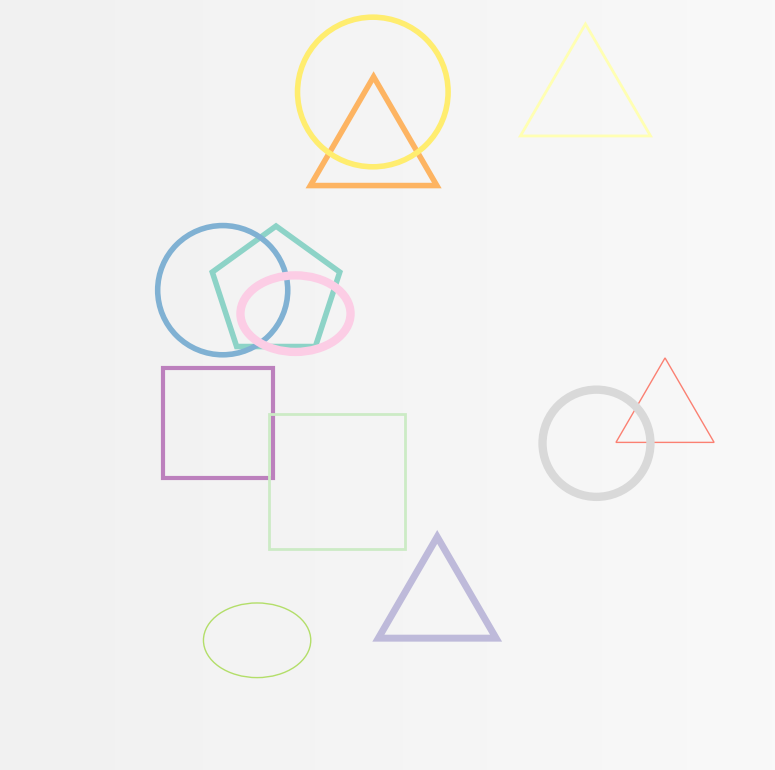[{"shape": "pentagon", "thickness": 2, "radius": 0.43, "center": [0.356, 0.62]}, {"shape": "triangle", "thickness": 1, "radius": 0.48, "center": [0.755, 0.872]}, {"shape": "triangle", "thickness": 2.5, "radius": 0.44, "center": [0.564, 0.215]}, {"shape": "triangle", "thickness": 0.5, "radius": 0.37, "center": [0.858, 0.462]}, {"shape": "circle", "thickness": 2, "radius": 0.42, "center": [0.287, 0.623]}, {"shape": "triangle", "thickness": 2, "radius": 0.47, "center": [0.482, 0.806]}, {"shape": "oval", "thickness": 0.5, "radius": 0.35, "center": [0.332, 0.168]}, {"shape": "oval", "thickness": 3, "radius": 0.36, "center": [0.381, 0.593]}, {"shape": "circle", "thickness": 3, "radius": 0.35, "center": [0.77, 0.424]}, {"shape": "square", "thickness": 1.5, "radius": 0.35, "center": [0.282, 0.45]}, {"shape": "square", "thickness": 1, "radius": 0.44, "center": [0.434, 0.375]}, {"shape": "circle", "thickness": 2, "radius": 0.49, "center": [0.481, 0.881]}]